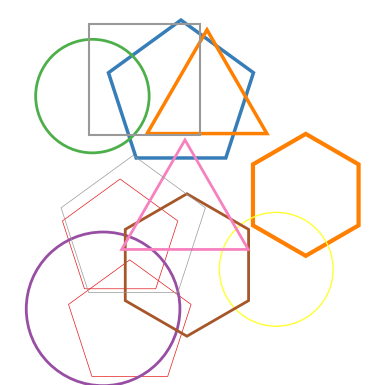[{"shape": "pentagon", "thickness": 0.5, "radius": 0.84, "center": [0.337, 0.158]}, {"shape": "pentagon", "thickness": 0.5, "radius": 0.79, "center": [0.312, 0.377]}, {"shape": "pentagon", "thickness": 2.5, "radius": 0.99, "center": [0.47, 0.75]}, {"shape": "circle", "thickness": 2, "radius": 0.74, "center": [0.24, 0.75]}, {"shape": "circle", "thickness": 2, "radius": 1.0, "center": [0.268, 0.198]}, {"shape": "hexagon", "thickness": 3, "radius": 0.79, "center": [0.794, 0.494]}, {"shape": "triangle", "thickness": 2.5, "radius": 0.9, "center": [0.538, 0.743]}, {"shape": "circle", "thickness": 1, "radius": 0.74, "center": [0.718, 0.301]}, {"shape": "hexagon", "thickness": 2, "radius": 0.92, "center": [0.486, 0.312]}, {"shape": "triangle", "thickness": 2, "radius": 0.95, "center": [0.48, 0.447]}, {"shape": "square", "thickness": 1.5, "radius": 0.72, "center": [0.376, 0.794]}, {"shape": "pentagon", "thickness": 0.5, "radius": 0.99, "center": [0.346, 0.399]}]